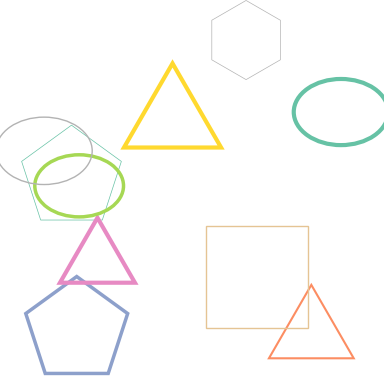[{"shape": "oval", "thickness": 3, "radius": 0.61, "center": [0.886, 0.709]}, {"shape": "pentagon", "thickness": 0.5, "radius": 0.68, "center": [0.186, 0.539]}, {"shape": "triangle", "thickness": 1.5, "radius": 0.64, "center": [0.809, 0.133]}, {"shape": "pentagon", "thickness": 2.5, "radius": 0.7, "center": [0.199, 0.143]}, {"shape": "triangle", "thickness": 3, "radius": 0.56, "center": [0.253, 0.322]}, {"shape": "oval", "thickness": 2.5, "radius": 0.58, "center": [0.206, 0.517]}, {"shape": "triangle", "thickness": 3, "radius": 0.73, "center": [0.448, 0.69]}, {"shape": "square", "thickness": 1, "radius": 0.66, "center": [0.667, 0.281]}, {"shape": "hexagon", "thickness": 0.5, "radius": 0.51, "center": [0.639, 0.896]}, {"shape": "oval", "thickness": 1, "radius": 0.63, "center": [0.114, 0.608]}]